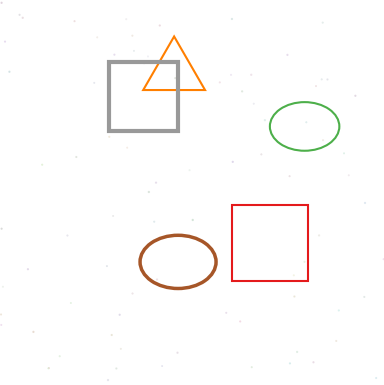[{"shape": "square", "thickness": 1.5, "radius": 0.49, "center": [0.702, 0.369]}, {"shape": "oval", "thickness": 1.5, "radius": 0.45, "center": [0.791, 0.672]}, {"shape": "triangle", "thickness": 1.5, "radius": 0.46, "center": [0.452, 0.813]}, {"shape": "oval", "thickness": 2.5, "radius": 0.49, "center": [0.462, 0.32]}, {"shape": "square", "thickness": 3, "radius": 0.45, "center": [0.372, 0.75]}]